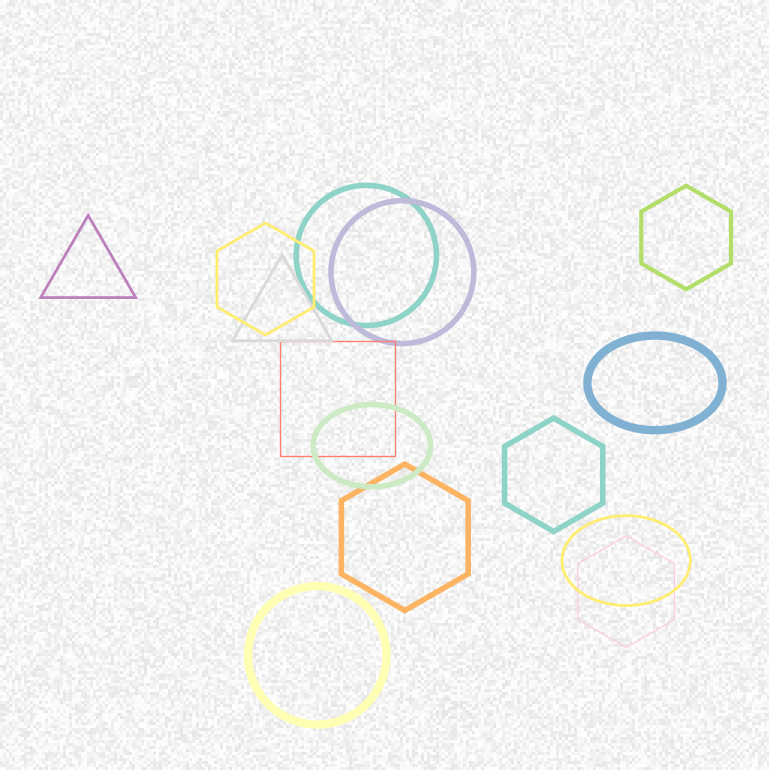[{"shape": "hexagon", "thickness": 2, "radius": 0.37, "center": [0.719, 0.383]}, {"shape": "circle", "thickness": 2, "radius": 0.46, "center": [0.476, 0.668]}, {"shape": "circle", "thickness": 3, "radius": 0.45, "center": [0.412, 0.149]}, {"shape": "circle", "thickness": 2, "radius": 0.46, "center": [0.523, 0.647]}, {"shape": "square", "thickness": 0.5, "radius": 0.37, "center": [0.438, 0.482]}, {"shape": "oval", "thickness": 3, "radius": 0.44, "center": [0.851, 0.503]}, {"shape": "hexagon", "thickness": 2, "radius": 0.48, "center": [0.526, 0.302]}, {"shape": "hexagon", "thickness": 1.5, "radius": 0.34, "center": [0.891, 0.692]}, {"shape": "hexagon", "thickness": 0.5, "radius": 0.36, "center": [0.813, 0.232]}, {"shape": "triangle", "thickness": 1, "radius": 0.37, "center": [0.366, 0.595]}, {"shape": "triangle", "thickness": 1, "radius": 0.36, "center": [0.115, 0.649]}, {"shape": "oval", "thickness": 2, "radius": 0.38, "center": [0.483, 0.421]}, {"shape": "hexagon", "thickness": 1, "radius": 0.36, "center": [0.345, 0.638]}, {"shape": "oval", "thickness": 1, "radius": 0.42, "center": [0.813, 0.272]}]